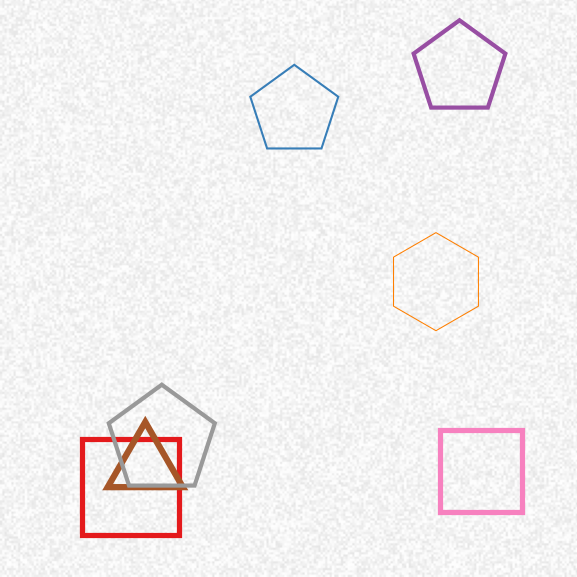[{"shape": "square", "thickness": 2.5, "radius": 0.42, "center": [0.226, 0.156]}, {"shape": "pentagon", "thickness": 1, "radius": 0.4, "center": [0.51, 0.807]}, {"shape": "pentagon", "thickness": 2, "radius": 0.42, "center": [0.796, 0.88]}, {"shape": "hexagon", "thickness": 0.5, "radius": 0.42, "center": [0.755, 0.511]}, {"shape": "triangle", "thickness": 3, "radius": 0.38, "center": [0.252, 0.193]}, {"shape": "square", "thickness": 2.5, "radius": 0.35, "center": [0.833, 0.184]}, {"shape": "pentagon", "thickness": 2, "radius": 0.48, "center": [0.28, 0.236]}]